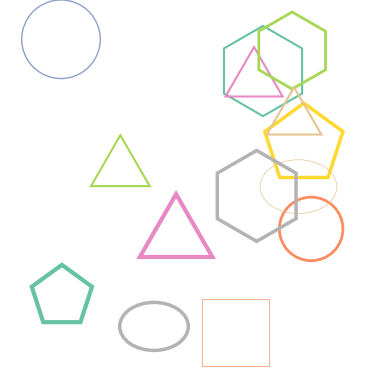[{"shape": "pentagon", "thickness": 3, "radius": 0.41, "center": [0.161, 0.23]}, {"shape": "hexagon", "thickness": 1.5, "radius": 0.59, "center": [0.683, 0.816]}, {"shape": "circle", "thickness": 2, "radius": 0.41, "center": [0.808, 0.405]}, {"shape": "square", "thickness": 0.5, "radius": 0.43, "center": [0.611, 0.136]}, {"shape": "circle", "thickness": 1, "radius": 0.51, "center": [0.158, 0.898]}, {"shape": "triangle", "thickness": 1.5, "radius": 0.43, "center": [0.66, 0.792]}, {"shape": "triangle", "thickness": 3, "radius": 0.54, "center": [0.457, 0.387]}, {"shape": "triangle", "thickness": 1.5, "radius": 0.44, "center": [0.313, 0.561]}, {"shape": "hexagon", "thickness": 2, "radius": 0.5, "center": [0.759, 0.869]}, {"shape": "pentagon", "thickness": 2.5, "radius": 0.53, "center": [0.789, 0.625]}, {"shape": "oval", "thickness": 0.5, "radius": 0.5, "center": [0.775, 0.515]}, {"shape": "triangle", "thickness": 1.5, "radius": 0.41, "center": [0.764, 0.691]}, {"shape": "hexagon", "thickness": 2.5, "radius": 0.59, "center": [0.667, 0.491]}, {"shape": "oval", "thickness": 2.5, "radius": 0.45, "center": [0.4, 0.152]}]